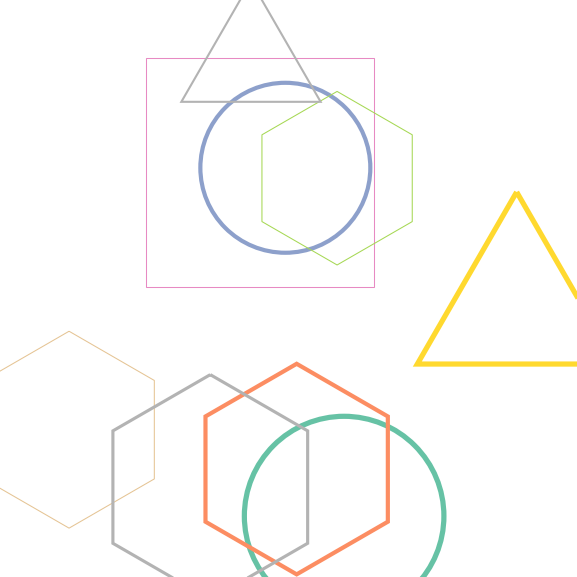[{"shape": "circle", "thickness": 2.5, "radius": 0.86, "center": [0.596, 0.106]}, {"shape": "hexagon", "thickness": 2, "radius": 0.91, "center": [0.514, 0.187]}, {"shape": "circle", "thickness": 2, "radius": 0.74, "center": [0.494, 0.709]}, {"shape": "square", "thickness": 0.5, "radius": 0.99, "center": [0.451, 0.701]}, {"shape": "hexagon", "thickness": 0.5, "radius": 0.75, "center": [0.584, 0.691]}, {"shape": "triangle", "thickness": 2.5, "radius": 0.99, "center": [0.895, 0.468]}, {"shape": "hexagon", "thickness": 0.5, "radius": 0.85, "center": [0.12, 0.255]}, {"shape": "hexagon", "thickness": 1.5, "radius": 0.97, "center": [0.364, 0.156]}, {"shape": "triangle", "thickness": 1, "radius": 0.7, "center": [0.435, 0.892]}]